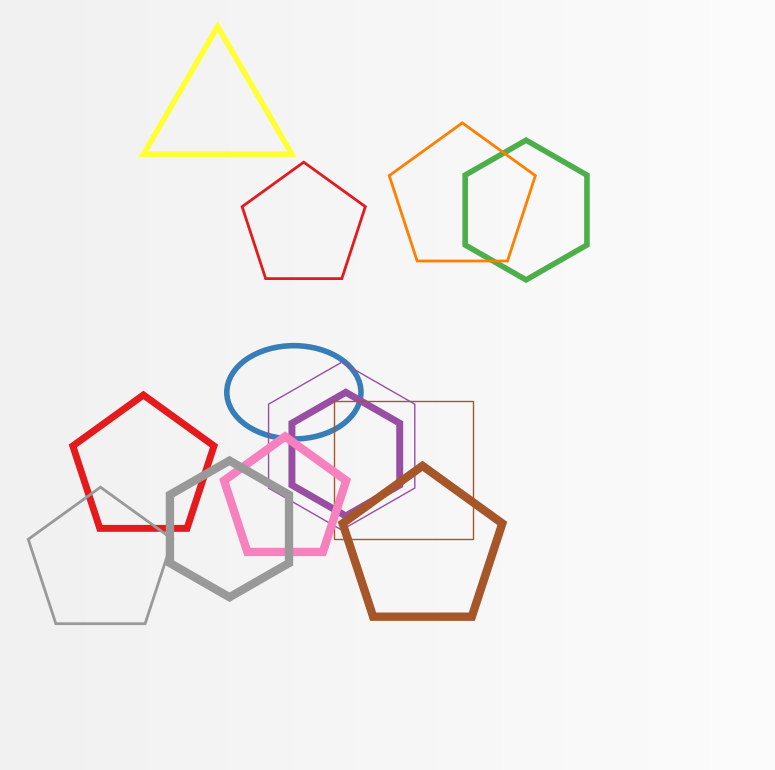[{"shape": "pentagon", "thickness": 2.5, "radius": 0.48, "center": [0.185, 0.391]}, {"shape": "pentagon", "thickness": 1, "radius": 0.42, "center": [0.392, 0.706]}, {"shape": "oval", "thickness": 2, "radius": 0.43, "center": [0.379, 0.49]}, {"shape": "hexagon", "thickness": 2, "radius": 0.45, "center": [0.679, 0.727]}, {"shape": "hexagon", "thickness": 2.5, "radius": 0.4, "center": [0.446, 0.41]}, {"shape": "hexagon", "thickness": 0.5, "radius": 0.54, "center": [0.441, 0.421]}, {"shape": "pentagon", "thickness": 1, "radius": 0.5, "center": [0.597, 0.741]}, {"shape": "triangle", "thickness": 2, "radius": 0.55, "center": [0.281, 0.855]}, {"shape": "square", "thickness": 0.5, "radius": 0.45, "center": [0.521, 0.39]}, {"shape": "pentagon", "thickness": 3, "radius": 0.54, "center": [0.545, 0.287]}, {"shape": "pentagon", "thickness": 3, "radius": 0.41, "center": [0.368, 0.35]}, {"shape": "pentagon", "thickness": 1, "radius": 0.49, "center": [0.13, 0.269]}, {"shape": "hexagon", "thickness": 3, "radius": 0.44, "center": [0.296, 0.313]}]